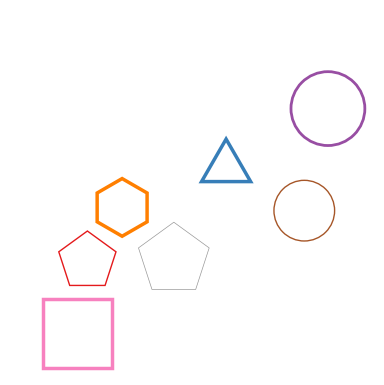[{"shape": "pentagon", "thickness": 1, "radius": 0.39, "center": [0.227, 0.322]}, {"shape": "triangle", "thickness": 2.5, "radius": 0.37, "center": [0.587, 0.565]}, {"shape": "circle", "thickness": 2, "radius": 0.48, "center": [0.852, 0.718]}, {"shape": "hexagon", "thickness": 2.5, "radius": 0.37, "center": [0.317, 0.461]}, {"shape": "circle", "thickness": 1, "radius": 0.39, "center": [0.79, 0.453]}, {"shape": "square", "thickness": 2.5, "radius": 0.45, "center": [0.201, 0.133]}, {"shape": "pentagon", "thickness": 0.5, "radius": 0.48, "center": [0.451, 0.326]}]